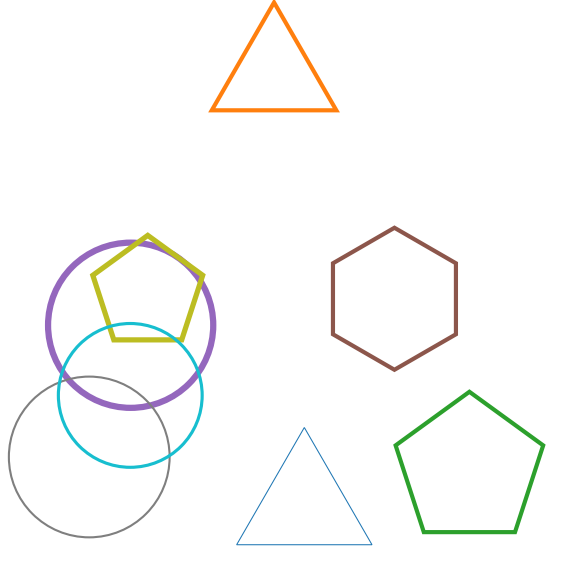[{"shape": "triangle", "thickness": 0.5, "radius": 0.68, "center": [0.527, 0.124]}, {"shape": "triangle", "thickness": 2, "radius": 0.62, "center": [0.475, 0.87]}, {"shape": "pentagon", "thickness": 2, "radius": 0.67, "center": [0.813, 0.186]}, {"shape": "circle", "thickness": 3, "radius": 0.72, "center": [0.226, 0.436]}, {"shape": "hexagon", "thickness": 2, "radius": 0.61, "center": [0.683, 0.482]}, {"shape": "circle", "thickness": 1, "radius": 0.7, "center": [0.155, 0.208]}, {"shape": "pentagon", "thickness": 2.5, "radius": 0.5, "center": [0.256, 0.492]}, {"shape": "circle", "thickness": 1.5, "radius": 0.62, "center": [0.226, 0.314]}]